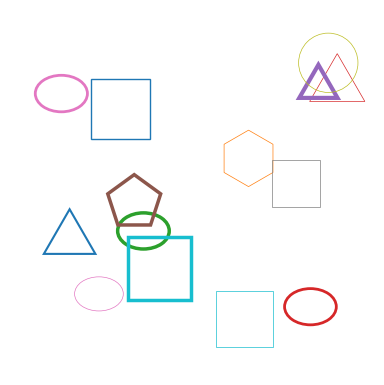[{"shape": "square", "thickness": 1, "radius": 0.39, "center": [0.313, 0.717]}, {"shape": "triangle", "thickness": 1.5, "radius": 0.39, "center": [0.181, 0.379]}, {"shape": "hexagon", "thickness": 0.5, "radius": 0.37, "center": [0.646, 0.589]}, {"shape": "oval", "thickness": 2.5, "radius": 0.34, "center": [0.373, 0.4]}, {"shape": "triangle", "thickness": 0.5, "radius": 0.41, "center": [0.876, 0.778]}, {"shape": "oval", "thickness": 2, "radius": 0.34, "center": [0.806, 0.203]}, {"shape": "triangle", "thickness": 3, "radius": 0.29, "center": [0.827, 0.774]}, {"shape": "pentagon", "thickness": 2.5, "radius": 0.36, "center": [0.349, 0.474]}, {"shape": "oval", "thickness": 2, "radius": 0.34, "center": [0.159, 0.757]}, {"shape": "oval", "thickness": 0.5, "radius": 0.32, "center": [0.257, 0.237]}, {"shape": "square", "thickness": 0.5, "radius": 0.31, "center": [0.769, 0.523]}, {"shape": "circle", "thickness": 0.5, "radius": 0.39, "center": [0.853, 0.837]}, {"shape": "square", "thickness": 2.5, "radius": 0.41, "center": [0.414, 0.303]}, {"shape": "square", "thickness": 0.5, "radius": 0.37, "center": [0.635, 0.172]}]